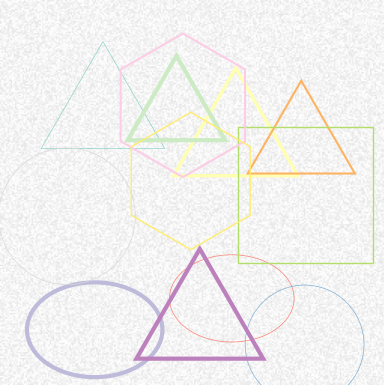[{"shape": "triangle", "thickness": 0.5, "radius": 0.93, "center": [0.267, 0.707]}, {"shape": "triangle", "thickness": 2.5, "radius": 0.93, "center": [0.612, 0.637]}, {"shape": "oval", "thickness": 3, "radius": 0.88, "center": [0.246, 0.144]}, {"shape": "oval", "thickness": 0.5, "radius": 0.81, "center": [0.602, 0.225]}, {"shape": "circle", "thickness": 0.5, "radius": 0.77, "center": [0.791, 0.105]}, {"shape": "triangle", "thickness": 1.5, "radius": 0.8, "center": [0.782, 0.63]}, {"shape": "square", "thickness": 1, "radius": 0.88, "center": [0.794, 0.494]}, {"shape": "hexagon", "thickness": 1.5, "radius": 0.93, "center": [0.475, 0.726]}, {"shape": "circle", "thickness": 0.5, "radius": 0.89, "center": [0.174, 0.438]}, {"shape": "triangle", "thickness": 3, "radius": 0.95, "center": [0.519, 0.163]}, {"shape": "triangle", "thickness": 3, "radius": 0.73, "center": [0.458, 0.709]}, {"shape": "hexagon", "thickness": 1, "radius": 0.89, "center": [0.495, 0.53]}]